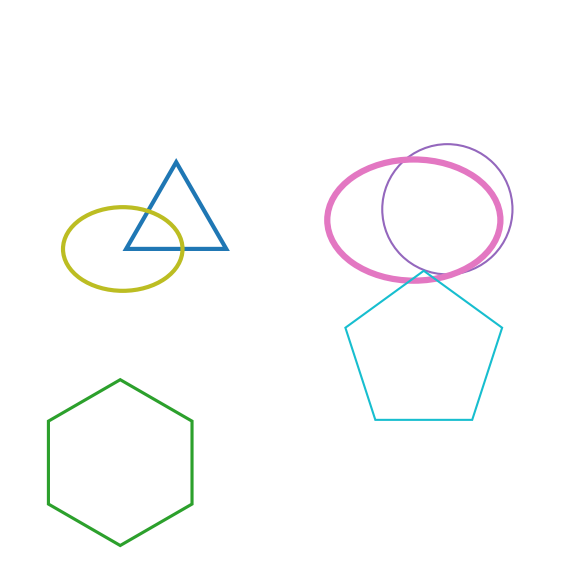[{"shape": "triangle", "thickness": 2, "radius": 0.5, "center": [0.305, 0.618]}, {"shape": "hexagon", "thickness": 1.5, "radius": 0.72, "center": [0.208, 0.198]}, {"shape": "circle", "thickness": 1, "radius": 0.56, "center": [0.775, 0.637]}, {"shape": "oval", "thickness": 3, "radius": 0.75, "center": [0.717, 0.618]}, {"shape": "oval", "thickness": 2, "radius": 0.52, "center": [0.213, 0.568]}, {"shape": "pentagon", "thickness": 1, "radius": 0.71, "center": [0.734, 0.388]}]